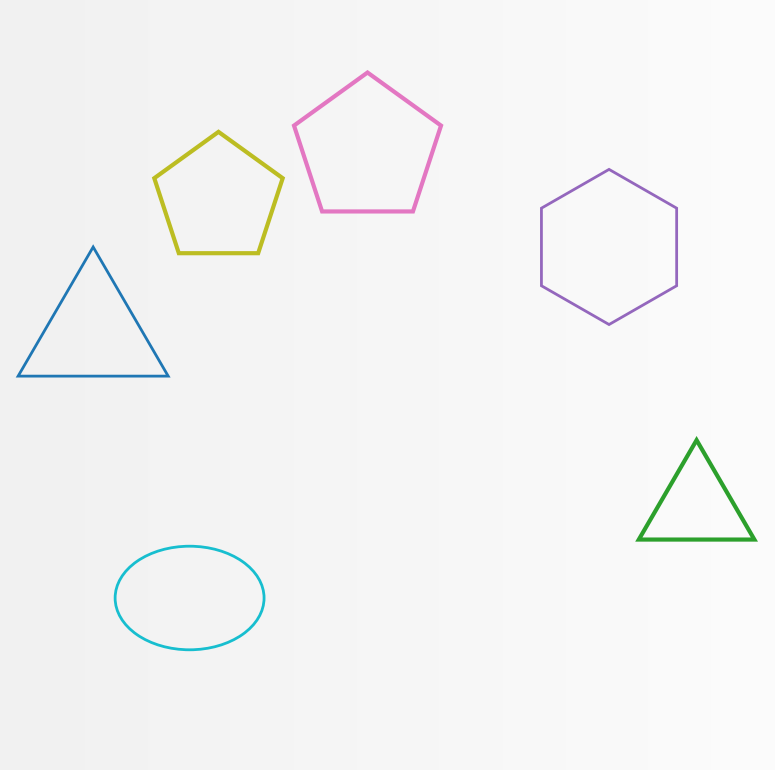[{"shape": "triangle", "thickness": 1, "radius": 0.56, "center": [0.12, 0.567]}, {"shape": "triangle", "thickness": 1.5, "radius": 0.43, "center": [0.899, 0.342]}, {"shape": "hexagon", "thickness": 1, "radius": 0.5, "center": [0.786, 0.679]}, {"shape": "pentagon", "thickness": 1.5, "radius": 0.5, "center": [0.474, 0.806]}, {"shape": "pentagon", "thickness": 1.5, "radius": 0.44, "center": [0.282, 0.742]}, {"shape": "oval", "thickness": 1, "radius": 0.48, "center": [0.245, 0.223]}]